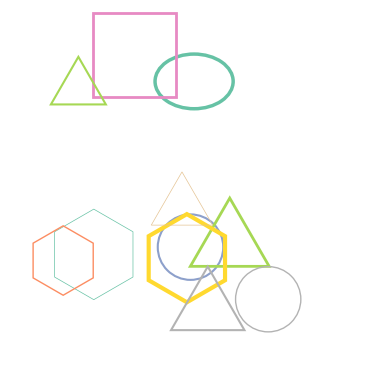[{"shape": "hexagon", "thickness": 0.5, "radius": 0.59, "center": [0.244, 0.339]}, {"shape": "oval", "thickness": 2.5, "radius": 0.51, "center": [0.504, 0.789]}, {"shape": "hexagon", "thickness": 1, "radius": 0.45, "center": [0.164, 0.323]}, {"shape": "circle", "thickness": 1.5, "radius": 0.43, "center": [0.495, 0.358]}, {"shape": "square", "thickness": 2, "radius": 0.54, "center": [0.349, 0.857]}, {"shape": "triangle", "thickness": 1.5, "radius": 0.41, "center": [0.204, 0.77]}, {"shape": "triangle", "thickness": 2, "radius": 0.59, "center": [0.597, 0.367]}, {"shape": "hexagon", "thickness": 3, "radius": 0.57, "center": [0.485, 0.329]}, {"shape": "triangle", "thickness": 0.5, "radius": 0.46, "center": [0.473, 0.461]}, {"shape": "circle", "thickness": 1, "radius": 0.42, "center": [0.697, 0.223]}, {"shape": "triangle", "thickness": 1.5, "radius": 0.55, "center": [0.54, 0.198]}]